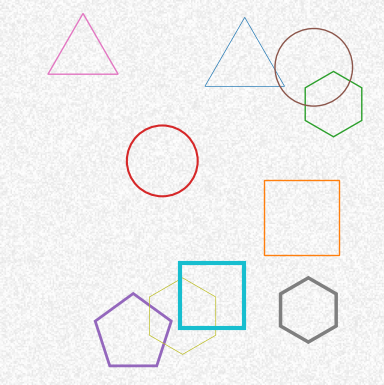[{"shape": "triangle", "thickness": 0.5, "radius": 0.6, "center": [0.636, 0.835]}, {"shape": "square", "thickness": 1, "radius": 0.49, "center": [0.784, 0.436]}, {"shape": "hexagon", "thickness": 1, "radius": 0.42, "center": [0.866, 0.73]}, {"shape": "circle", "thickness": 1.5, "radius": 0.46, "center": [0.422, 0.582]}, {"shape": "pentagon", "thickness": 2, "radius": 0.52, "center": [0.346, 0.134]}, {"shape": "circle", "thickness": 1, "radius": 0.5, "center": [0.815, 0.825]}, {"shape": "triangle", "thickness": 1, "radius": 0.53, "center": [0.216, 0.86]}, {"shape": "hexagon", "thickness": 2.5, "radius": 0.42, "center": [0.801, 0.195]}, {"shape": "hexagon", "thickness": 0.5, "radius": 0.5, "center": [0.474, 0.179]}, {"shape": "square", "thickness": 3, "radius": 0.42, "center": [0.551, 0.232]}]